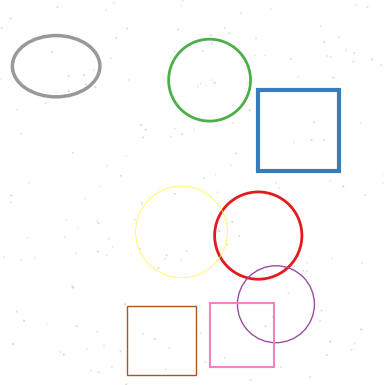[{"shape": "circle", "thickness": 2, "radius": 0.57, "center": [0.671, 0.388]}, {"shape": "square", "thickness": 3, "radius": 0.53, "center": [0.775, 0.661]}, {"shape": "circle", "thickness": 2, "radius": 0.53, "center": [0.544, 0.792]}, {"shape": "circle", "thickness": 1, "radius": 0.5, "center": [0.717, 0.21]}, {"shape": "circle", "thickness": 0.5, "radius": 0.6, "center": [0.472, 0.398]}, {"shape": "square", "thickness": 1, "radius": 0.45, "center": [0.419, 0.115]}, {"shape": "square", "thickness": 1.5, "radius": 0.42, "center": [0.629, 0.129]}, {"shape": "oval", "thickness": 2.5, "radius": 0.57, "center": [0.146, 0.828]}]